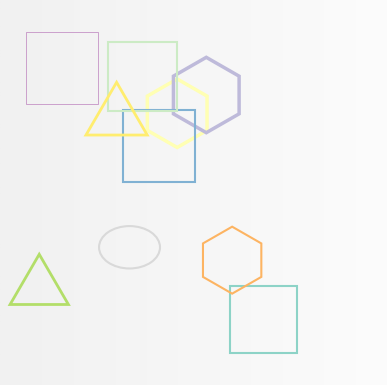[{"shape": "square", "thickness": 1.5, "radius": 0.43, "center": [0.68, 0.169]}, {"shape": "hexagon", "thickness": 2.5, "radius": 0.44, "center": [0.457, 0.706]}, {"shape": "hexagon", "thickness": 2.5, "radius": 0.49, "center": [0.532, 0.753]}, {"shape": "square", "thickness": 1.5, "radius": 0.46, "center": [0.41, 0.621]}, {"shape": "hexagon", "thickness": 1.5, "radius": 0.43, "center": [0.599, 0.324]}, {"shape": "triangle", "thickness": 2, "radius": 0.43, "center": [0.101, 0.253]}, {"shape": "oval", "thickness": 1.5, "radius": 0.39, "center": [0.334, 0.358]}, {"shape": "square", "thickness": 0.5, "radius": 0.47, "center": [0.16, 0.823]}, {"shape": "square", "thickness": 1.5, "radius": 0.45, "center": [0.368, 0.802]}, {"shape": "triangle", "thickness": 2, "radius": 0.46, "center": [0.301, 0.695]}]